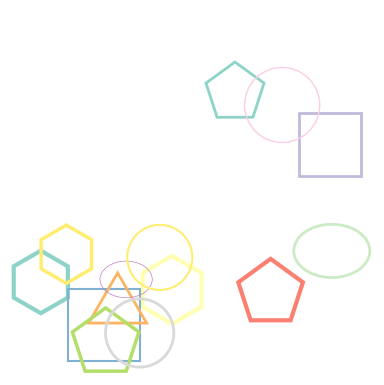[{"shape": "pentagon", "thickness": 2, "radius": 0.4, "center": [0.61, 0.76]}, {"shape": "hexagon", "thickness": 3, "radius": 0.41, "center": [0.106, 0.268]}, {"shape": "hexagon", "thickness": 3, "radius": 0.44, "center": [0.447, 0.247]}, {"shape": "square", "thickness": 2, "radius": 0.41, "center": [0.857, 0.625]}, {"shape": "pentagon", "thickness": 3, "radius": 0.44, "center": [0.703, 0.239]}, {"shape": "square", "thickness": 1.5, "radius": 0.47, "center": [0.271, 0.156]}, {"shape": "triangle", "thickness": 2, "radius": 0.43, "center": [0.305, 0.204]}, {"shape": "pentagon", "thickness": 2.5, "radius": 0.45, "center": [0.274, 0.109]}, {"shape": "circle", "thickness": 1, "radius": 0.49, "center": [0.733, 0.727]}, {"shape": "circle", "thickness": 2, "radius": 0.44, "center": [0.363, 0.135]}, {"shape": "oval", "thickness": 0.5, "radius": 0.34, "center": [0.328, 0.274]}, {"shape": "oval", "thickness": 2, "radius": 0.49, "center": [0.862, 0.348]}, {"shape": "hexagon", "thickness": 2.5, "radius": 0.38, "center": [0.172, 0.34]}, {"shape": "circle", "thickness": 1.5, "radius": 0.42, "center": [0.415, 0.331]}]